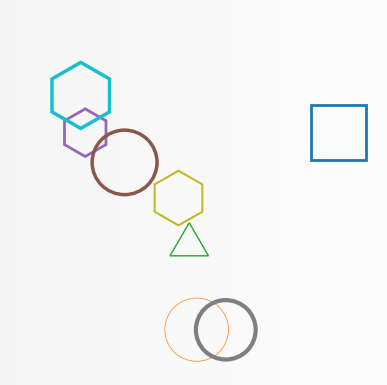[{"shape": "square", "thickness": 2, "radius": 0.35, "center": [0.873, 0.656]}, {"shape": "circle", "thickness": 0.5, "radius": 0.41, "center": [0.508, 0.144]}, {"shape": "triangle", "thickness": 1, "radius": 0.29, "center": [0.488, 0.364]}, {"shape": "hexagon", "thickness": 2, "radius": 0.31, "center": [0.22, 0.655]}, {"shape": "circle", "thickness": 2.5, "radius": 0.42, "center": [0.321, 0.578]}, {"shape": "circle", "thickness": 3, "radius": 0.39, "center": [0.583, 0.143]}, {"shape": "hexagon", "thickness": 1.5, "radius": 0.35, "center": [0.461, 0.486]}, {"shape": "hexagon", "thickness": 2.5, "radius": 0.43, "center": [0.208, 0.752]}]